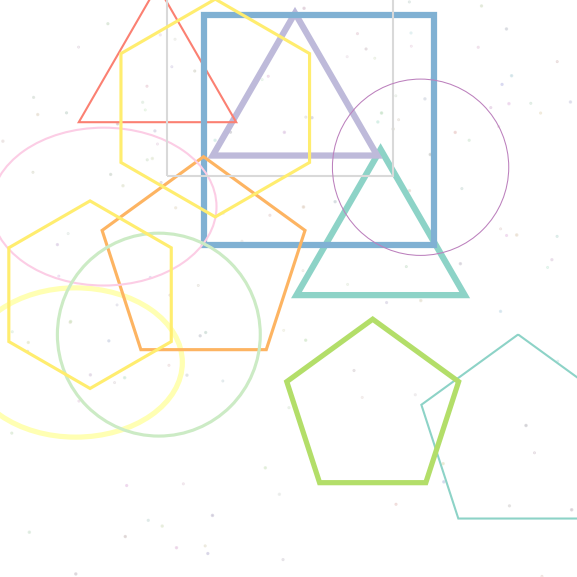[{"shape": "pentagon", "thickness": 1, "radius": 0.88, "center": [0.897, 0.244]}, {"shape": "triangle", "thickness": 3, "radius": 0.84, "center": [0.659, 0.572]}, {"shape": "oval", "thickness": 2.5, "radius": 0.92, "center": [0.131, 0.371]}, {"shape": "triangle", "thickness": 3, "radius": 0.82, "center": [0.511, 0.812]}, {"shape": "triangle", "thickness": 1, "radius": 0.79, "center": [0.273, 0.866]}, {"shape": "square", "thickness": 3, "radius": 1.0, "center": [0.553, 0.774]}, {"shape": "pentagon", "thickness": 1.5, "radius": 0.92, "center": [0.352, 0.543]}, {"shape": "pentagon", "thickness": 2.5, "radius": 0.78, "center": [0.645, 0.29]}, {"shape": "oval", "thickness": 1, "radius": 0.98, "center": [0.18, 0.641]}, {"shape": "square", "thickness": 1, "radius": 0.98, "center": [0.485, 0.89]}, {"shape": "circle", "thickness": 0.5, "radius": 0.76, "center": [0.728, 0.71]}, {"shape": "circle", "thickness": 1.5, "radius": 0.88, "center": [0.275, 0.42]}, {"shape": "hexagon", "thickness": 1.5, "radius": 0.94, "center": [0.373, 0.812]}, {"shape": "hexagon", "thickness": 1.5, "radius": 0.81, "center": [0.156, 0.489]}]